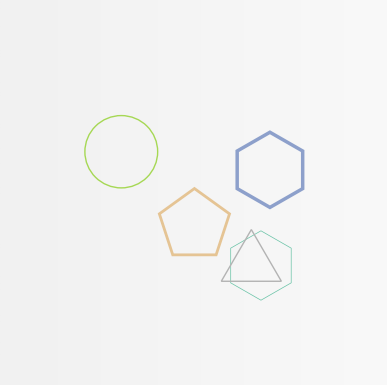[{"shape": "hexagon", "thickness": 0.5, "radius": 0.45, "center": [0.673, 0.31]}, {"shape": "hexagon", "thickness": 2.5, "radius": 0.49, "center": [0.697, 0.559]}, {"shape": "circle", "thickness": 1, "radius": 0.47, "center": [0.313, 0.606]}, {"shape": "pentagon", "thickness": 2, "radius": 0.48, "center": [0.502, 0.415]}, {"shape": "triangle", "thickness": 1, "radius": 0.45, "center": [0.649, 0.314]}]